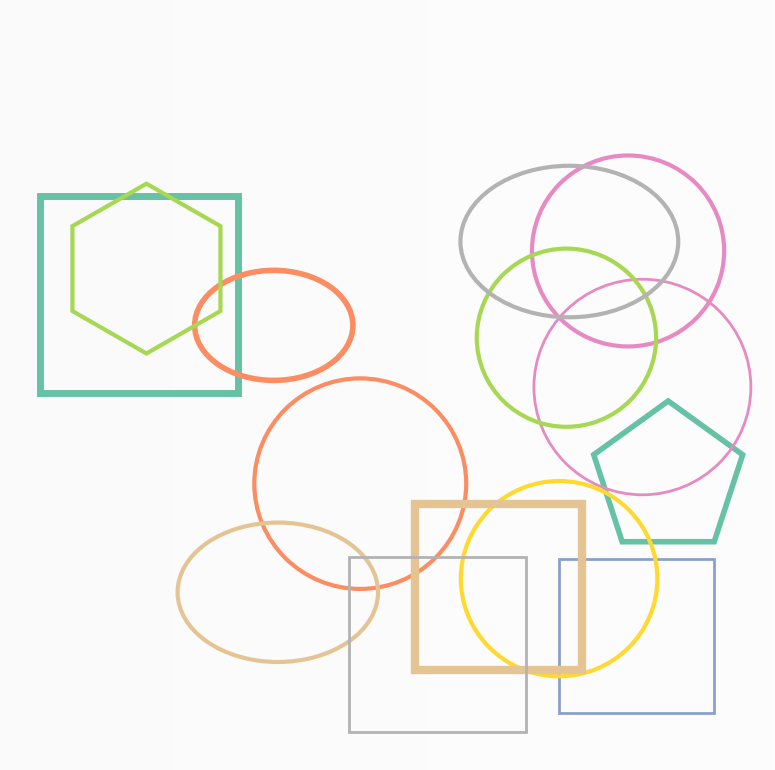[{"shape": "pentagon", "thickness": 2, "radius": 0.51, "center": [0.862, 0.378]}, {"shape": "square", "thickness": 2.5, "radius": 0.64, "center": [0.179, 0.617]}, {"shape": "oval", "thickness": 2, "radius": 0.51, "center": [0.353, 0.577]}, {"shape": "circle", "thickness": 1.5, "radius": 0.68, "center": [0.465, 0.372]}, {"shape": "square", "thickness": 1, "radius": 0.5, "center": [0.821, 0.174]}, {"shape": "circle", "thickness": 1, "radius": 0.7, "center": [0.829, 0.497]}, {"shape": "circle", "thickness": 1.5, "radius": 0.62, "center": [0.81, 0.674]}, {"shape": "hexagon", "thickness": 1.5, "radius": 0.55, "center": [0.189, 0.651]}, {"shape": "circle", "thickness": 1.5, "radius": 0.58, "center": [0.731, 0.561]}, {"shape": "circle", "thickness": 1.5, "radius": 0.63, "center": [0.721, 0.249]}, {"shape": "oval", "thickness": 1.5, "radius": 0.65, "center": [0.358, 0.231]}, {"shape": "square", "thickness": 3, "radius": 0.54, "center": [0.643, 0.238]}, {"shape": "oval", "thickness": 1.5, "radius": 0.7, "center": [0.735, 0.686]}, {"shape": "square", "thickness": 1, "radius": 0.57, "center": [0.564, 0.163]}]